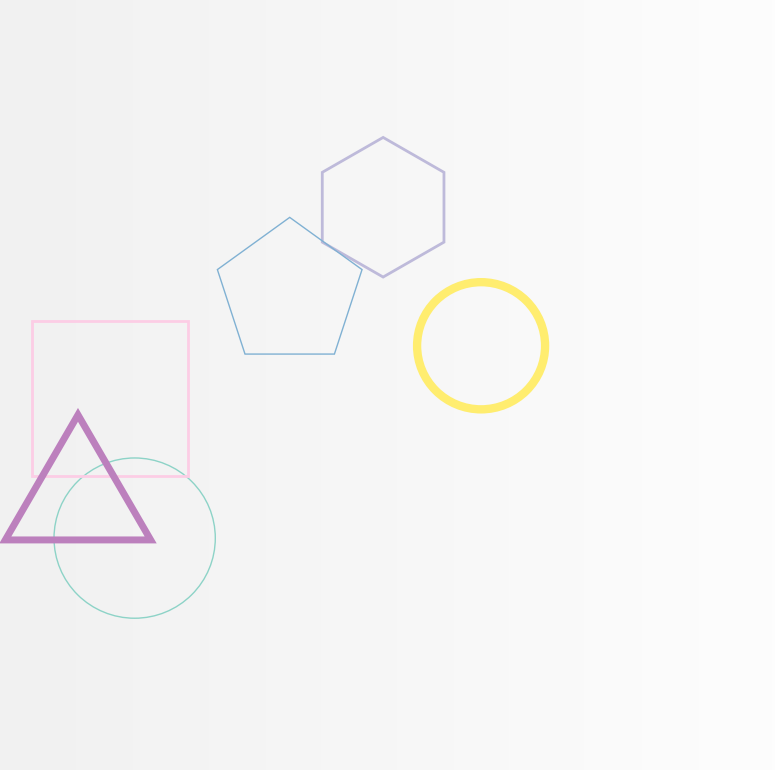[{"shape": "circle", "thickness": 0.5, "radius": 0.52, "center": [0.174, 0.301]}, {"shape": "hexagon", "thickness": 1, "radius": 0.45, "center": [0.494, 0.731]}, {"shape": "pentagon", "thickness": 0.5, "radius": 0.49, "center": [0.374, 0.62]}, {"shape": "square", "thickness": 1, "radius": 0.5, "center": [0.142, 0.482]}, {"shape": "triangle", "thickness": 2.5, "radius": 0.54, "center": [0.101, 0.353]}, {"shape": "circle", "thickness": 3, "radius": 0.41, "center": [0.621, 0.551]}]